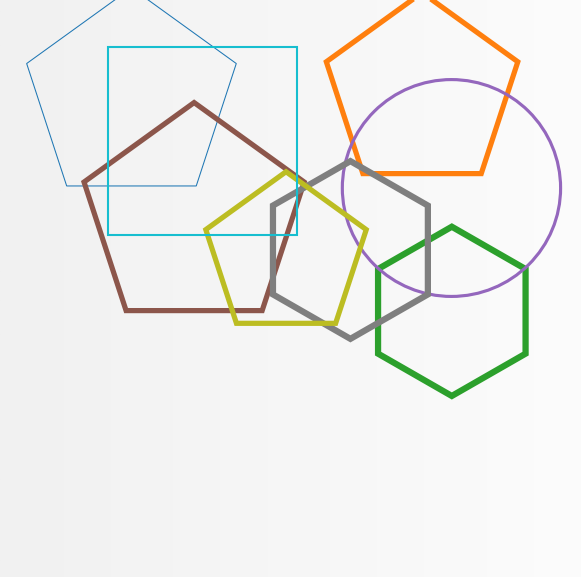[{"shape": "pentagon", "thickness": 0.5, "radius": 0.95, "center": [0.226, 0.831]}, {"shape": "pentagon", "thickness": 2.5, "radius": 0.87, "center": [0.726, 0.839]}, {"shape": "hexagon", "thickness": 3, "radius": 0.73, "center": [0.777, 0.46]}, {"shape": "circle", "thickness": 1.5, "radius": 0.94, "center": [0.777, 0.674]}, {"shape": "pentagon", "thickness": 2.5, "radius": 1.0, "center": [0.334, 0.622]}, {"shape": "hexagon", "thickness": 3, "radius": 0.77, "center": [0.603, 0.566]}, {"shape": "pentagon", "thickness": 2.5, "radius": 0.73, "center": [0.492, 0.557]}, {"shape": "square", "thickness": 1, "radius": 0.81, "center": [0.348, 0.755]}]